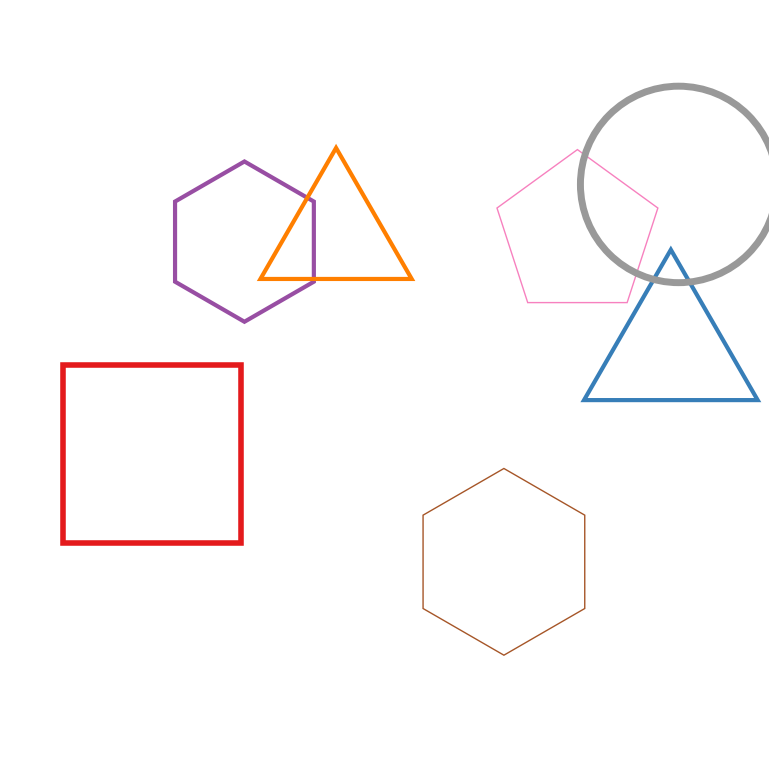[{"shape": "square", "thickness": 2, "radius": 0.58, "center": [0.198, 0.411]}, {"shape": "triangle", "thickness": 1.5, "radius": 0.65, "center": [0.871, 0.545]}, {"shape": "hexagon", "thickness": 1.5, "radius": 0.52, "center": [0.317, 0.686]}, {"shape": "triangle", "thickness": 1.5, "radius": 0.57, "center": [0.436, 0.694]}, {"shape": "hexagon", "thickness": 0.5, "radius": 0.61, "center": [0.654, 0.27]}, {"shape": "pentagon", "thickness": 0.5, "radius": 0.55, "center": [0.75, 0.696]}, {"shape": "circle", "thickness": 2.5, "radius": 0.64, "center": [0.881, 0.76]}]